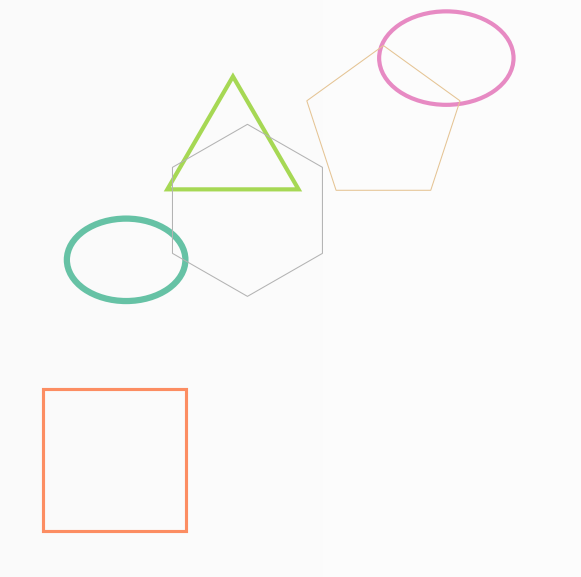[{"shape": "oval", "thickness": 3, "radius": 0.51, "center": [0.217, 0.549]}, {"shape": "square", "thickness": 1.5, "radius": 0.61, "center": [0.196, 0.202]}, {"shape": "oval", "thickness": 2, "radius": 0.58, "center": [0.768, 0.899]}, {"shape": "triangle", "thickness": 2, "radius": 0.65, "center": [0.401, 0.736]}, {"shape": "pentagon", "thickness": 0.5, "radius": 0.69, "center": [0.66, 0.782]}, {"shape": "hexagon", "thickness": 0.5, "radius": 0.74, "center": [0.426, 0.635]}]